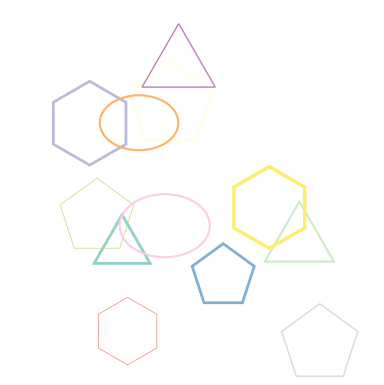[{"shape": "triangle", "thickness": 2, "radius": 0.42, "center": [0.317, 0.358]}, {"shape": "pentagon", "thickness": 0.5, "radius": 0.56, "center": [0.443, 0.725]}, {"shape": "hexagon", "thickness": 2, "radius": 0.54, "center": [0.233, 0.68]}, {"shape": "hexagon", "thickness": 0.5, "radius": 0.44, "center": [0.331, 0.14]}, {"shape": "pentagon", "thickness": 2, "radius": 0.42, "center": [0.58, 0.282]}, {"shape": "oval", "thickness": 1.5, "radius": 0.51, "center": [0.361, 0.681]}, {"shape": "pentagon", "thickness": 0.5, "radius": 0.5, "center": [0.252, 0.437]}, {"shape": "oval", "thickness": 1.5, "radius": 0.59, "center": [0.428, 0.414]}, {"shape": "pentagon", "thickness": 1, "radius": 0.52, "center": [0.831, 0.107]}, {"shape": "triangle", "thickness": 1, "radius": 0.55, "center": [0.464, 0.829]}, {"shape": "triangle", "thickness": 1.5, "radius": 0.52, "center": [0.778, 0.372]}, {"shape": "hexagon", "thickness": 2.5, "radius": 0.53, "center": [0.7, 0.461]}]